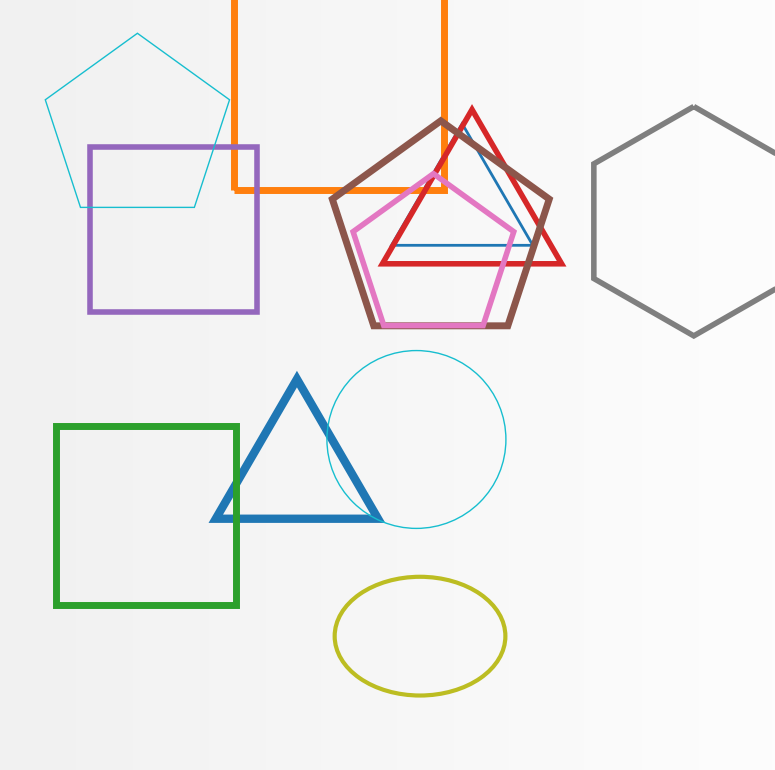[{"shape": "triangle", "thickness": 3, "radius": 0.6, "center": [0.383, 0.387]}, {"shape": "triangle", "thickness": 1, "radius": 0.53, "center": [0.596, 0.734]}, {"shape": "square", "thickness": 2.5, "radius": 0.68, "center": [0.438, 0.888]}, {"shape": "square", "thickness": 2.5, "radius": 0.58, "center": [0.188, 0.331]}, {"shape": "triangle", "thickness": 2, "radius": 0.67, "center": [0.609, 0.724]}, {"shape": "square", "thickness": 2, "radius": 0.54, "center": [0.223, 0.702]}, {"shape": "pentagon", "thickness": 2.5, "radius": 0.74, "center": [0.569, 0.696]}, {"shape": "pentagon", "thickness": 2, "radius": 0.55, "center": [0.559, 0.665]}, {"shape": "hexagon", "thickness": 2, "radius": 0.74, "center": [0.895, 0.713]}, {"shape": "oval", "thickness": 1.5, "radius": 0.55, "center": [0.542, 0.174]}, {"shape": "pentagon", "thickness": 0.5, "radius": 0.62, "center": [0.177, 0.832]}, {"shape": "circle", "thickness": 0.5, "radius": 0.58, "center": [0.537, 0.429]}]